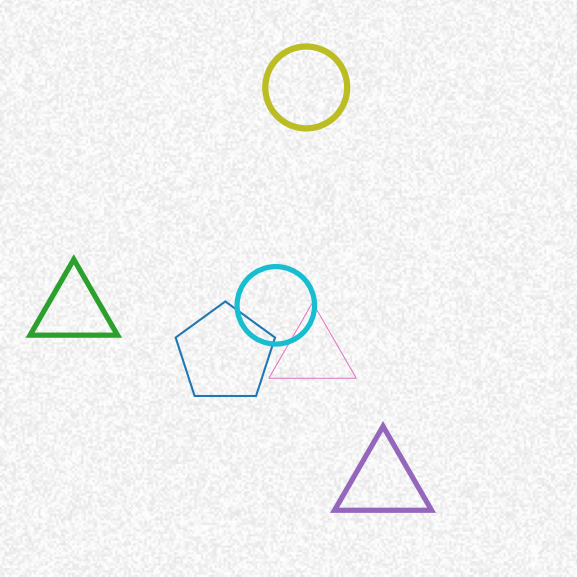[{"shape": "pentagon", "thickness": 1, "radius": 0.45, "center": [0.39, 0.387]}, {"shape": "triangle", "thickness": 2.5, "radius": 0.44, "center": [0.128, 0.462]}, {"shape": "triangle", "thickness": 2.5, "radius": 0.48, "center": [0.663, 0.164]}, {"shape": "triangle", "thickness": 0.5, "radius": 0.44, "center": [0.541, 0.388]}, {"shape": "circle", "thickness": 3, "radius": 0.35, "center": [0.53, 0.848]}, {"shape": "circle", "thickness": 2.5, "radius": 0.34, "center": [0.478, 0.47]}]